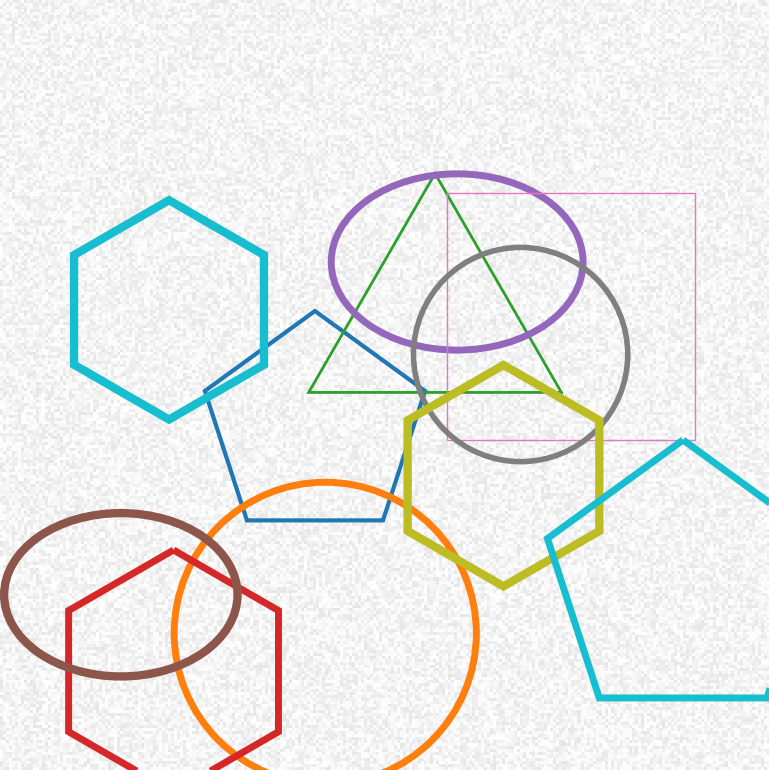[{"shape": "pentagon", "thickness": 1.5, "radius": 0.75, "center": [0.409, 0.446]}, {"shape": "circle", "thickness": 2.5, "radius": 0.98, "center": [0.422, 0.178]}, {"shape": "triangle", "thickness": 1, "radius": 0.95, "center": [0.565, 0.585]}, {"shape": "hexagon", "thickness": 2.5, "radius": 0.79, "center": [0.225, 0.128]}, {"shape": "oval", "thickness": 2.5, "radius": 0.82, "center": [0.594, 0.66]}, {"shape": "oval", "thickness": 3, "radius": 0.76, "center": [0.157, 0.228]}, {"shape": "square", "thickness": 0.5, "radius": 0.8, "center": [0.742, 0.589]}, {"shape": "circle", "thickness": 2, "radius": 0.7, "center": [0.676, 0.54]}, {"shape": "hexagon", "thickness": 3, "radius": 0.72, "center": [0.654, 0.382]}, {"shape": "pentagon", "thickness": 2.5, "radius": 0.93, "center": [0.887, 0.243]}, {"shape": "hexagon", "thickness": 3, "radius": 0.71, "center": [0.22, 0.598]}]